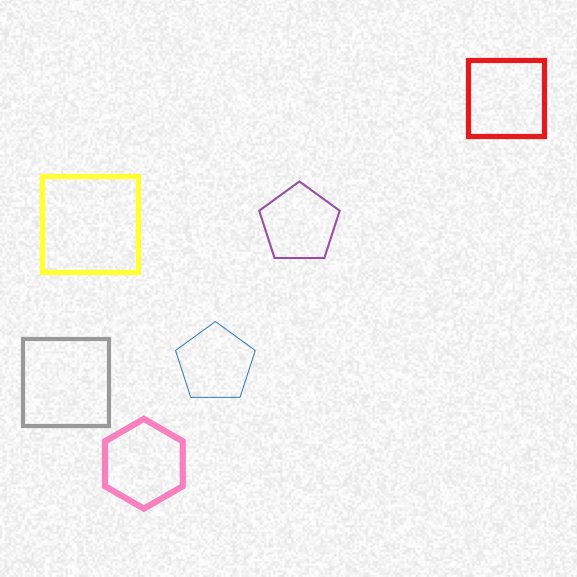[{"shape": "square", "thickness": 2.5, "radius": 0.33, "center": [0.877, 0.83]}, {"shape": "pentagon", "thickness": 0.5, "radius": 0.36, "center": [0.373, 0.37]}, {"shape": "pentagon", "thickness": 1, "radius": 0.37, "center": [0.519, 0.612]}, {"shape": "square", "thickness": 2.5, "radius": 0.42, "center": [0.156, 0.611]}, {"shape": "hexagon", "thickness": 3, "radius": 0.39, "center": [0.249, 0.196]}, {"shape": "square", "thickness": 2, "radius": 0.37, "center": [0.114, 0.337]}]